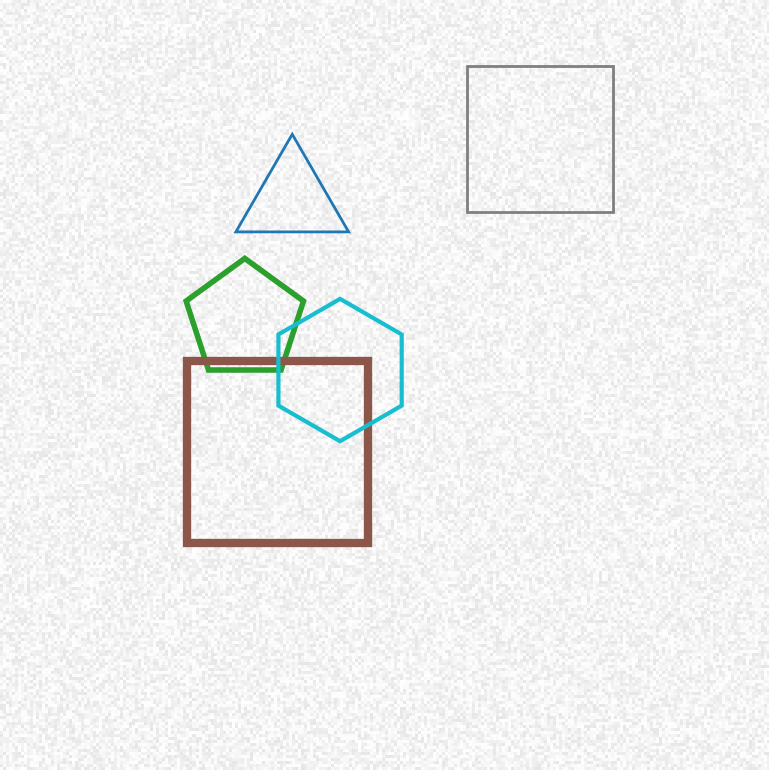[{"shape": "triangle", "thickness": 1, "radius": 0.42, "center": [0.38, 0.741]}, {"shape": "pentagon", "thickness": 2, "radius": 0.4, "center": [0.318, 0.584]}, {"shape": "square", "thickness": 3, "radius": 0.59, "center": [0.36, 0.413]}, {"shape": "square", "thickness": 1, "radius": 0.47, "center": [0.702, 0.82]}, {"shape": "hexagon", "thickness": 1.5, "radius": 0.46, "center": [0.442, 0.519]}]